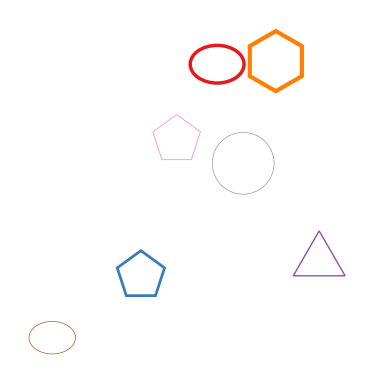[{"shape": "oval", "thickness": 2.5, "radius": 0.35, "center": [0.564, 0.833]}, {"shape": "pentagon", "thickness": 2, "radius": 0.32, "center": [0.366, 0.284]}, {"shape": "triangle", "thickness": 1, "radius": 0.39, "center": [0.829, 0.323]}, {"shape": "hexagon", "thickness": 3, "radius": 0.39, "center": [0.716, 0.841]}, {"shape": "oval", "thickness": 0.5, "radius": 0.3, "center": [0.136, 0.123]}, {"shape": "pentagon", "thickness": 0.5, "radius": 0.32, "center": [0.459, 0.638]}, {"shape": "circle", "thickness": 0.5, "radius": 0.4, "center": [0.632, 0.576]}]